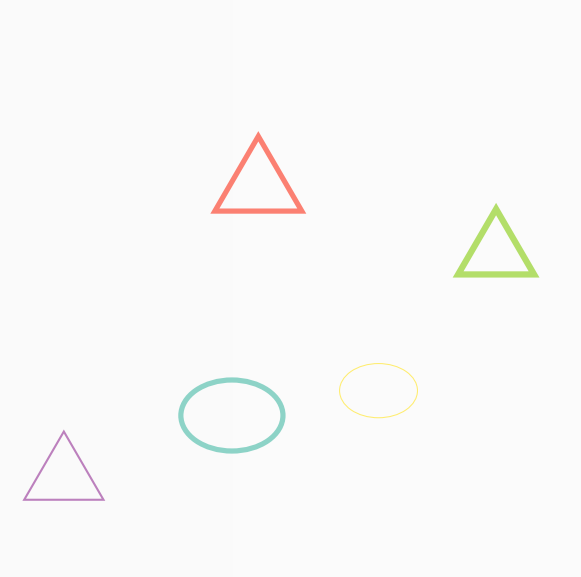[{"shape": "oval", "thickness": 2.5, "radius": 0.44, "center": [0.399, 0.28]}, {"shape": "triangle", "thickness": 2.5, "radius": 0.43, "center": [0.444, 0.677]}, {"shape": "triangle", "thickness": 3, "radius": 0.38, "center": [0.853, 0.562]}, {"shape": "triangle", "thickness": 1, "radius": 0.39, "center": [0.11, 0.173]}, {"shape": "oval", "thickness": 0.5, "radius": 0.34, "center": [0.651, 0.323]}]